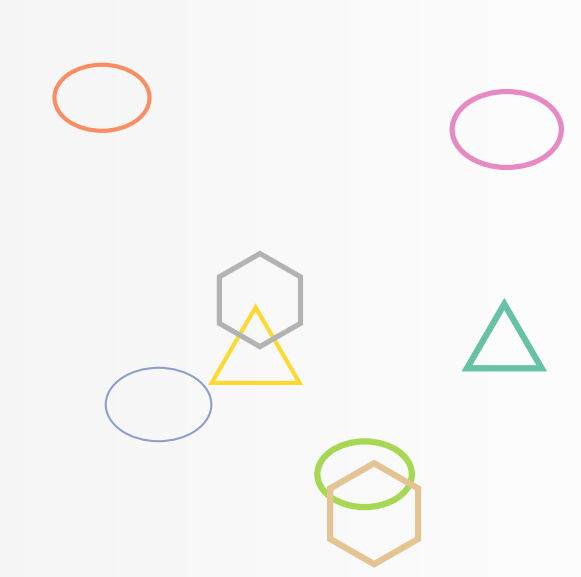[{"shape": "triangle", "thickness": 3, "radius": 0.37, "center": [0.868, 0.399]}, {"shape": "oval", "thickness": 2, "radius": 0.41, "center": [0.175, 0.83]}, {"shape": "oval", "thickness": 1, "radius": 0.45, "center": [0.273, 0.299]}, {"shape": "oval", "thickness": 2.5, "radius": 0.47, "center": [0.872, 0.775]}, {"shape": "oval", "thickness": 3, "radius": 0.41, "center": [0.627, 0.178]}, {"shape": "triangle", "thickness": 2, "radius": 0.44, "center": [0.44, 0.38]}, {"shape": "hexagon", "thickness": 3, "radius": 0.44, "center": [0.644, 0.11]}, {"shape": "hexagon", "thickness": 2.5, "radius": 0.4, "center": [0.447, 0.479]}]